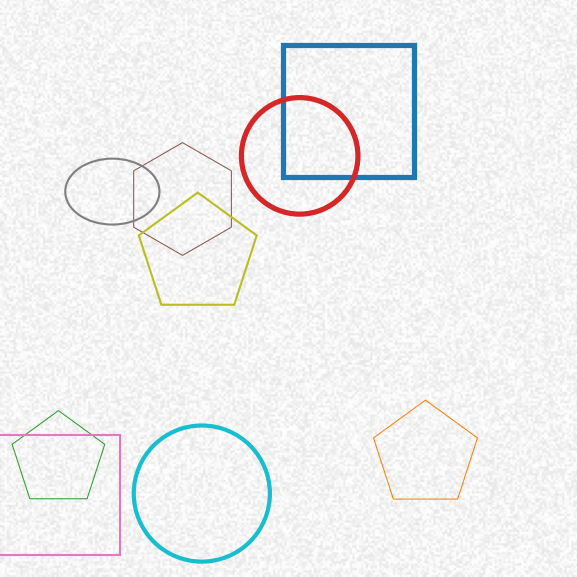[{"shape": "square", "thickness": 2.5, "radius": 0.57, "center": [0.604, 0.806]}, {"shape": "pentagon", "thickness": 0.5, "radius": 0.47, "center": [0.737, 0.212]}, {"shape": "pentagon", "thickness": 0.5, "radius": 0.42, "center": [0.101, 0.204]}, {"shape": "circle", "thickness": 2.5, "radius": 0.5, "center": [0.519, 0.729]}, {"shape": "hexagon", "thickness": 0.5, "radius": 0.49, "center": [0.316, 0.655]}, {"shape": "square", "thickness": 1, "radius": 0.52, "center": [0.103, 0.142]}, {"shape": "oval", "thickness": 1, "radius": 0.41, "center": [0.195, 0.667]}, {"shape": "pentagon", "thickness": 1, "radius": 0.54, "center": [0.342, 0.558]}, {"shape": "circle", "thickness": 2, "radius": 0.59, "center": [0.349, 0.144]}]